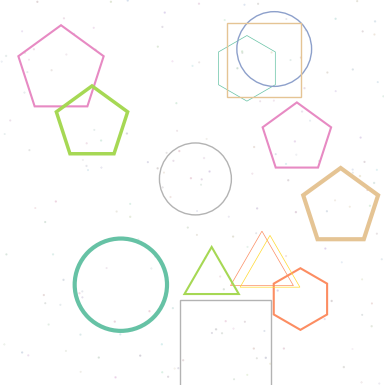[{"shape": "hexagon", "thickness": 0.5, "radius": 0.43, "center": [0.641, 0.823]}, {"shape": "circle", "thickness": 3, "radius": 0.6, "center": [0.314, 0.26]}, {"shape": "hexagon", "thickness": 1.5, "radius": 0.4, "center": [0.78, 0.223]}, {"shape": "triangle", "thickness": 0.5, "radius": 0.47, "center": [0.68, 0.305]}, {"shape": "circle", "thickness": 1, "radius": 0.49, "center": [0.712, 0.873]}, {"shape": "pentagon", "thickness": 1.5, "radius": 0.58, "center": [0.158, 0.818]}, {"shape": "pentagon", "thickness": 1.5, "radius": 0.47, "center": [0.771, 0.64]}, {"shape": "triangle", "thickness": 1.5, "radius": 0.41, "center": [0.55, 0.277]}, {"shape": "pentagon", "thickness": 2.5, "radius": 0.49, "center": [0.239, 0.679]}, {"shape": "triangle", "thickness": 0.5, "radius": 0.45, "center": [0.701, 0.299]}, {"shape": "pentagon", "thickness": 3, "radius": 0.51, "center": [0.885, 0.461]}, {"shape": "square", "thickness": 1, "radius": 0.48, "center": [0.686, 0.844]}, {"shape": "square", "thickness": 1, "radius": 0.59, "center": [0.585, 0.103]}, {"shape": "circle", "thickness": 1, "radius": 0.47, "center": [0.508, 0.535]}]